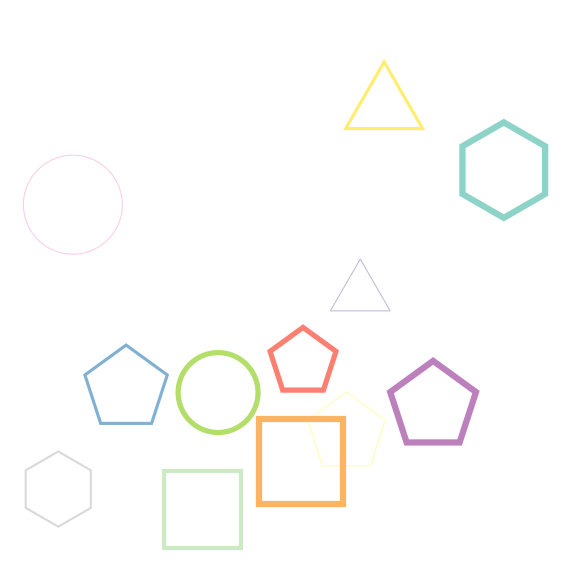[{"shape": "hexagon", "thickness": 3, "radius": 0.41, "center": [0.872, 0.705]}, {"shape": "pentagon", "thickness": 0.5, "radius": 0.35, "center": [0.6, 0.25]}, {"shape": "triangle", "thickness": 0.5, "radius": 0.3, "center": [0.624, 0.491]}, {"shape": "pentagon", "thickness": 2.5, "radius": 0.3, "center": [0.525, 0.372]}, {"shape": "pentagon", "thickness": 1.5, "radius": 0.37, "center": [0.218, 0.327]}, {"shape": "square", "thickness": 3, "radius": 0.37, "center": [0.521, 0.201]}, {"shape": "circle", "thickness": 2.5, "radius": 0.35, "center": [0.378, 0.319]}, {"shape": "circle", "thickness": 0.5, "radius": 0.43, "center": [0.126, 0.645]}, {"shape": "hexagon", "thickness": 1, "radius": 0.33, "center": [0.101, 0.152]}, {"shape": "pentagon", "thickness": 3, "radius": 0.39, "center": [0.75, 0.296]}, {"shape": "square", "thickness": 2, "radius": 0.33, "center": [0.351, 0.116]}, {"shape": "triangle", "thickness": 1.5, "radius": 0.38, "center": [0.665, 0.815]}]